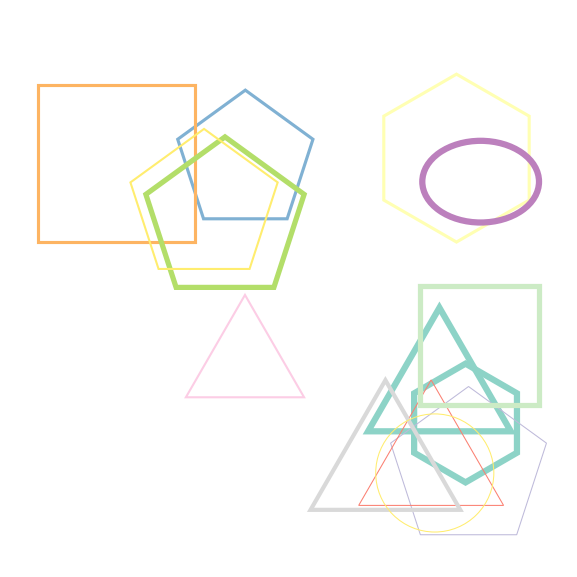[{"shape": "triangle", "thickness": 3, "radius": 0.71, "center": [0.761, 0.324]}, {"shape": "hexagon", "thickness": 3, "radius": 0.51, "center": [0.806, 0.267]}, {"shape": "hexagon", "thickness": 1.5, "radius": 0.73, "center": [0.79, 0.725]}, {"shape": "pentagon", "thickness": 0.5, "radius": 0.71, "center": [0.811, 0.188]}, {"shape": "triangle", "thickness": 0.5, "radius": 0.72, "center": [0.747, 0.196]}, {"shape": "pentagon", "thickness": 1.5, "radius": 0.62, "center": [0.425, 0.72]}, {"shape": "square", "thickness": 1.5, "radius": 0.68, "center": [0.202, 0.716]}, {"shape": "pentagon", "thickness": 2.5, "radius": 0.72, "center": [0.39, 0.618]}, {"shape": "triangle", "thickness": 1, "radius": 0.59, "center": [0.424, 0.37]}, {"shape": "triangle", "thickness": 2, "radius": 0.75, "center": [0.667, 0.191]}, {"shape": "oval", "thickness": 3, "radius": 0.51, "center": [0.832, 0.685]}, {"shape": "square", "thickness": 2.5, "radius": 0.52, "center": [0.83, 0.401]}, {"shape": "circle", "thickness": 0.5, "radius": 0.51, "center": [0.753, 0.18]}, {"shape": "pentagon", "thickness": 1, "radius": 0.67, "center": [0.353, 0.642]}]